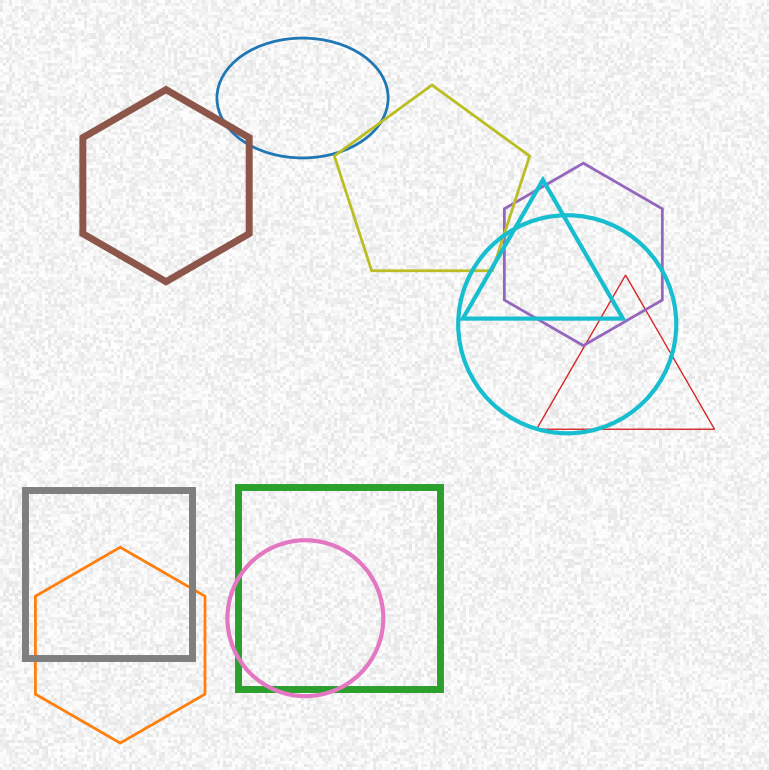[{"shape": "oval", "thickness": 1, "radius": 0.56, "center": [0.393, 0.873]}, {"shape": "hexagon", "thickness": 1, "radius": 0.64, "center": [0.156, 0.162]}, {"shape": "square", "thickness": 2.5, "radius": 0.65, "center": [0.44, 0.236]}, {"shape": "triangle", "thickness": 0.5, "radius": 0.67, "center": [0.812, 0.509]}, {"shape": "hexagon", "thickness": 1, "radius": 0.59, "center": [0.758, 0.67]}, {"shape": "hexagon", "thickness": 2.5, "radius": 0.62, "center": [0.216, 0.759]}, {"shape": "circle", "thickness": 1.5, "radius": 0.51, "center": [0.397, 0.197]}, {"shape": "square", "thickness": 2.5, "radius": 0.54, "center": [0.141, 0.255]}, {"shape": "pentagon", "thickness": 1, "radius": 0.67, "center": [0.561, 0.756]}, {"shape": "circle", "thickness": 1.5, "radius": 0.71, "center": [0.737, 0.579]}, {"shape": "triangle", "thickness": 1.5, "radius": 0.6, "center": [0.705, 0.646]}]